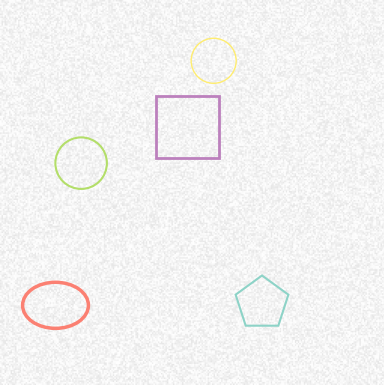[{"shape": "pentagon", "thickness": 1.5, "radius": 0.36, "center": [0.681, 0.212]}, {"shape": "oval", "thickness": 2.5, "radius": 0.43, "center": [0.144, 0.207]}, {"shape": "circle", "thickness": 1.5, "radius": 0.33, "center": [0.211, 0.576]}, {"shape": "square", "thickness": 2, "radius": 0.4, "center": [0.487, 0.669]}, {"shape": "circle", "thickness": 1, "radius": 0.29, "center": [0.555, 0.842]}]